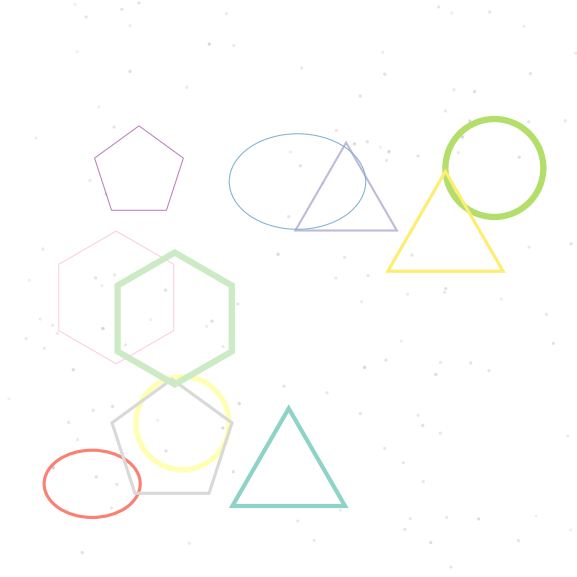[{"shape": "triangle", "thickness": 2, "radius": 0.56, "center": [0.5, 0.179]}, {"shape": "circle", "thickness": 2.5, "radius": 0.4, "center": [0.316, 0.266]}, {"shape": "triangle", "thickness": 1, "radius": 0.51, "center": [0.599, 0.651]}, {"shape": "oval", "thickness": 1.5, "radius": 0.42, "center": [0.16, 0.161]}, {"shape": "oval", "thickness": 0.5, "radius": 0.59, "center": [0.515, 0.685]}, {"shape": "circle", "thickness": 3, "radius": 0.42, "center": [0.856, 0.708]}, {"shape": "hexagon", "thickness": 0.5, "radius": 0.57, "center": [0.201, 0.484]}, {"shape": "pentagon", "thickness": 1.5, "radius": 0.55, "center": [0.298, 0.233]}, {"shape": "pentagon", "thickness": 0.5, "radius": 0.4, "center": [0.241, 0.7]}, {"shape": "hexagon", "thickness": 3, "radius": 0.57, "center": [0.303, 0.448]}, {"shape": "triangle", "thickness": 1.5, "radius": 0.58, "center": [0.771, 0.587]}]